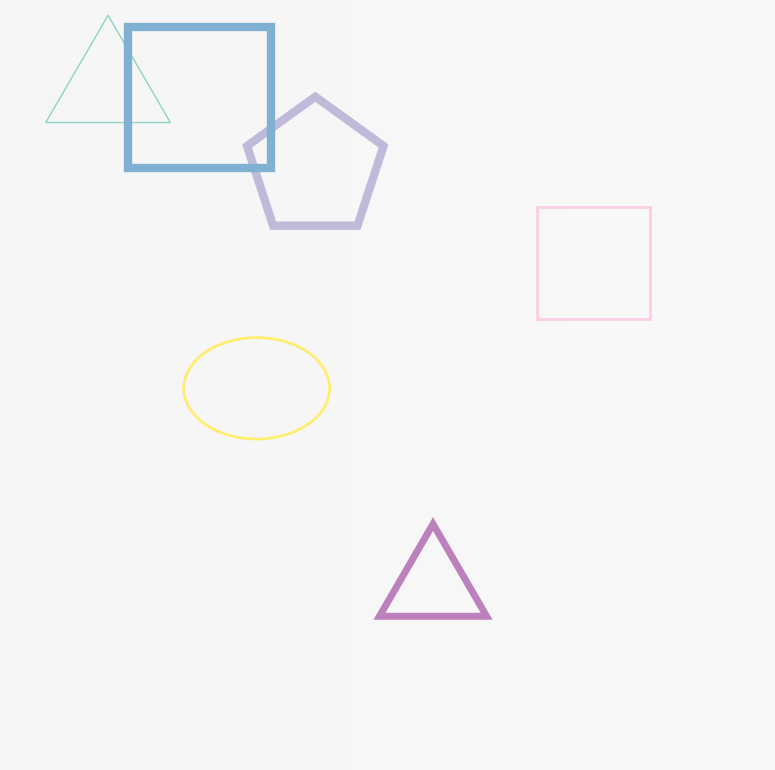[{"shape": "triangle", "thickness": 0.5, "radius": 0.46, "center": [0.139, 0.887]}, {"shape": "pentagon", "thickness": 3, "radius": 0.46, "center": [0.407, 0.782]}, {"shape": "square", "thickness": 3, "radius": 0.46, "center": [0.257, 0.873]}, {"shape": "square", "thickness": 1, "radius": 0.36, "center": [0.766, 0.659]}, {"shape": "triangle", "thickness": 2.5, "radius": 0.4, "center": [0.559, 0.24]}, {"shape": "oval", "thickness": 1, "radius": 0.47, "center": [0.331, 0.496]}]